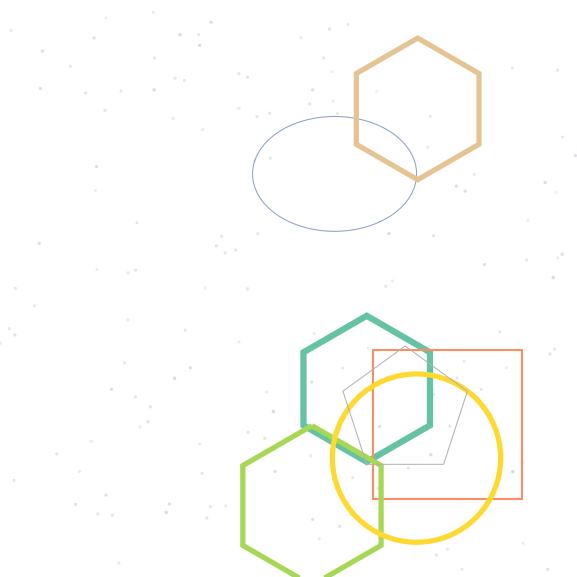[{"shape": "hexagon", "thickness": 3, "radius": 0.63, "center": [0.635, 0.326]}, {"shape": "square", "thickness": 1, "radius": 0.65, "center": [0.774, 0.264]}, {"shape": "oval", "thickness": 0.5, "radius": 0.71, "center": [0.579, 0.698]}, {"shape": "hexagon", "thickness": 2.5, "radius": 0.69, "center": [0.54, 0.124]}, {"shape": "circle", "thickness": 2.5, "radius": 0.73, "center": [0.721, 0.206]}, {"shape": "hexagon", "thickness": 2.5, "radius": 0.61, "center": [0.723, 0.811]}, {"shape": "pentagon", "thickness": 0.5, "radius": 0.57, "center": [0.702, 0.287]}]